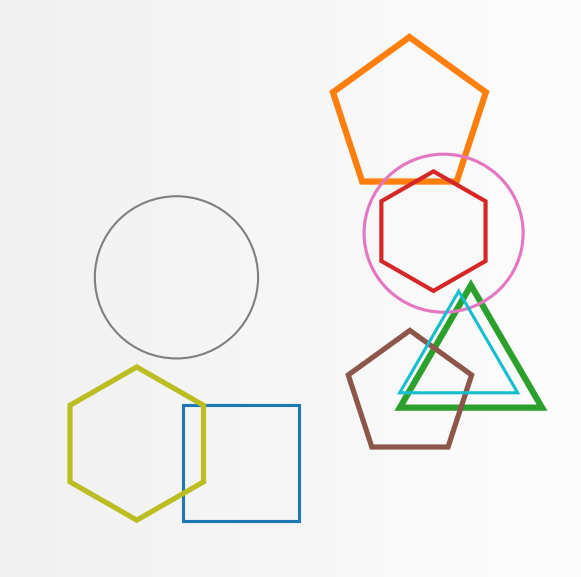[{"shape": "square", "thickness": 1.5, "radius": 0.5, "center": [0.415, 0.198]}, {"shape": "pentagon", "thickness": 3, "radius": 0.69, "center": [0.704, 0.797]}, {"shape": "triangle", "thickness": 3, "radius": 0.71, "center": [0.81, 0.364]}, {"shape": "hexagon", "thickness": 2, "radius": 0.52, "center": [0.746, 0.599]}, {"shape": "pentagon", "thickness": 2.5, "radius": 0.56, "center": [0.705, 0.315]}, {"shape": "circle", "thickness": 1.5, "radius": 0.68, "center": [0.763, 0.595]}, {"shape": "circle", "thickness": 1, "radius": 0.7, "center": [0.304, 0.519]}, {"shape": "hexagon", "thickness": 2.5, "radius": 0.66, "center": [0.235, 0.231]}, {"shape": "triangle", "thickness": 1.5, "radius": 0.59, "center": [0.789, 0.378]}]